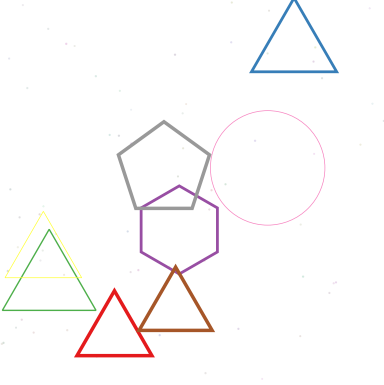[{"shape": "triangle", "thickness": 2.5, "radius": 0.56, "center": [0.297, 0.132]}, {"shape": "triangle", "thickness": 2, "radius": 0.64, "center": [0.764, 0.877]}, {"shape": "triangle", "thickness": 1, "radius": 0.7, "center": [0.128, 0.264]}, {"shape": "hexagon", "thickness": 2, "radius": 0.57, "center": [0.466, 0.403]}, {"shape": "triangle", "thickness": 0.5, "radius": 0.57, "center": [0.113, 0.336]}, {"shape": "triangle", "thickness": 2.5, "radius": 0.55, "center": [0.456, 0.197]}, {"shape": "circle", "thickness": 0.5, "radius": 0.74, "center": [0.695, 0.564]}, {"shape": "pentagon", "thickness": 2.5, "radius": 0.62, "center": [0.426, 0.559]}]